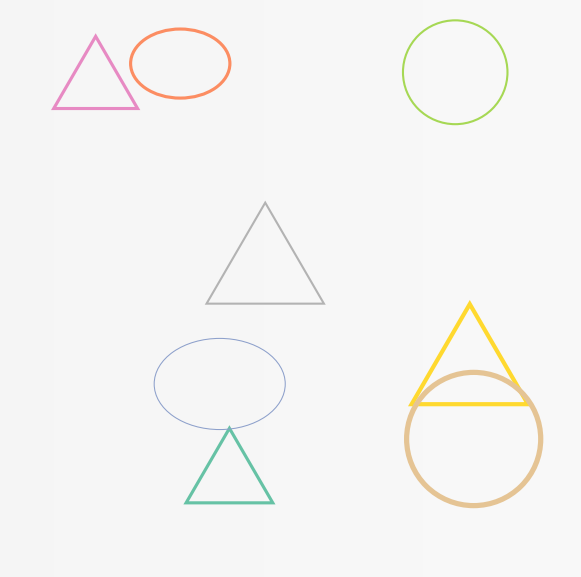[{"shape": "triangle", "thickness": 1.5, "radius": 0.43, "center": [0.395, 0.171]}, {"shape": "oval", "thickness": 1.5, "radius": 0.43, "center": [0.31, 0.889]}, {"shape": "oval", "thickness": 0.5, "radius": 0.56, "center": [0.378, 0.334]}, {"shape": "triangle", "thickness": 1.5, "radius": 0.42, "center": [0.165, 0.853]}, {"shape": "circle", "thickness": 1, "radius": 0.45, "center": [0.783, 0.874]}, {"shape": "triangle", "thickness": 2, "radius": 0.58, "center": [0.808, 0.357]}, {"shape": "circle", "thickness": 2.5, "radius": 0.58, "center": [0.815, 0.239]}, {"shape": "triangle", "thickness": 1, "radius": 0.58, "center": [0.456, 0.532]}]